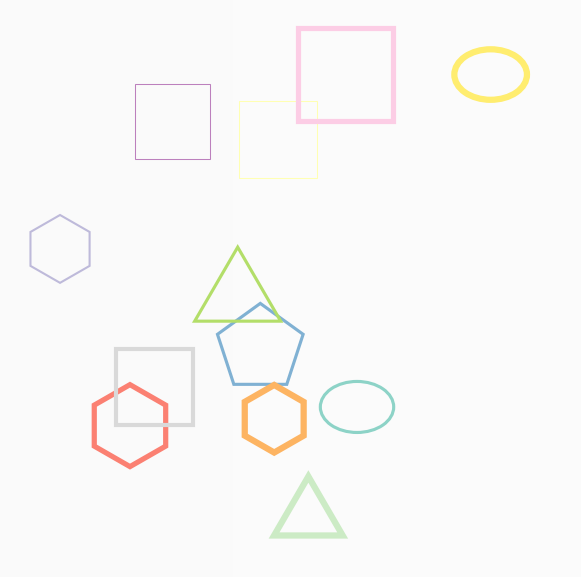[{"shape": "oval", "thickness": 1.5, "radius": 0.32, "center": [0.614, 0.294]}, {"shape": "square", "thickness": 0.5, "radius": 0.33, "center": [0.478, 0.757]}, {"shape": "hexagon", "thickness": 1, "radius": 0.29, "center": [0.103, 0.568]}, {"shape": "hexagon", "thickness": 2.5, "radius": 0.35, "center": [0.224, 0.262]}, {"shape": "pentagon", "thickness": 1.5, "radius": 0.39, "center": [0.448, 0.396]}, {"shape": "hexagon", "thickness": 3, "radius": 0.29, "center": [0.472, 0.274]}, {"shape": "triangle", "thickness": 1.5, "radius": 0.43, "center": [0.409, 0.486]}, {"shape": "square", "thickness": 2.5, "radius": 0.41, "center": [0.594, 0.87]}, {"shape": "square", "thickness": 2, "radius": 0.33, "center": [0.266, 0.329]}, {"shape": "square", "thickness": 0.5, "radius": 0.32, "center": [0.296, 0.788]}, {"shape": "triangle", "thickness": 3, "radius": 0.34, "center": [0.531, 0.106]}, {"shape": "oval", "thickness": 3, "radius": 0.31, "center": [0.844, 0.87]}]